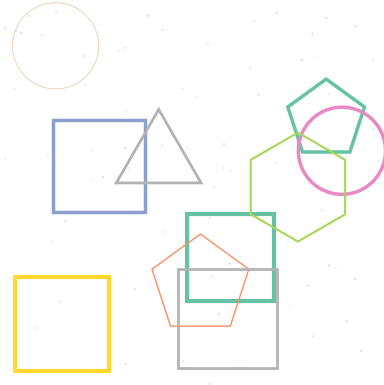[{"shape": "pentagon", "thickness": 2.5, "radius": 0.52, "center": [0.847, 0.69]}, {"shape": "square", "thickness": 3, "radius": 0.57, "center": [0.598, 0.33]}, {"shape": "pentagon", "thickness": 1, "radius": 0.66, "center": [0.521, 0.26]}, {"shape": "square", "thickness": 2.5, "radius": 0.6, "center": [0.257, 0.569]}, {"shape": "circle", "thickness": 2.5, "radius": 0.57, "center": [0.888, 0.608]}, {"shape": "hexagon", "thickness": 1.5, "radius": 0.71, "center": [0.774, 0.514]}, {"shape": "square", "thickness": 3, "radius": 0.61, "center": [0.161, 0.159]}, {"shape": "circle", "thickness": 0.5, "radius": 0.56, "center": [0.144, 0.881]}, {"shape": "triangle", "thickness": 2, "radius": 0.64, "center": [0.412, 0.588]}, {"shape": "square", "thickness": 2, "radius": 0.64, "center": [0.59, 0.173]}]